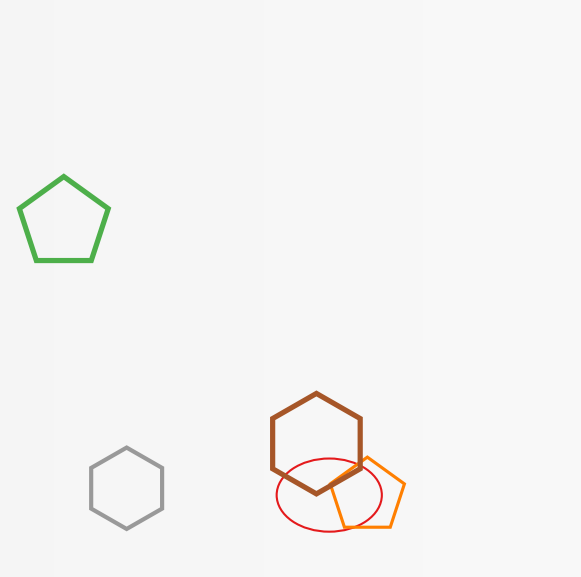[{"shape": "oval", "thickness": 1, "radius": 0.45, "center": [0.566, 0.142]}, {"shape": "pentagon", "thickness": 2.5, "radius": 0.4, "center": [0.11, 0.613]}, {"shape": "pentagon", "thickness": 1.5, "radius": 0.34, "center": [0.632, 0.14]}, {"shape": "hexagon", "thickness": 2.5, "radius": 0.43, "center": [0.544, 0.231]}, {"shape": "hexagon", "thickness": 2, "radius": 0.35, "center": [0.218, 0.154]}]